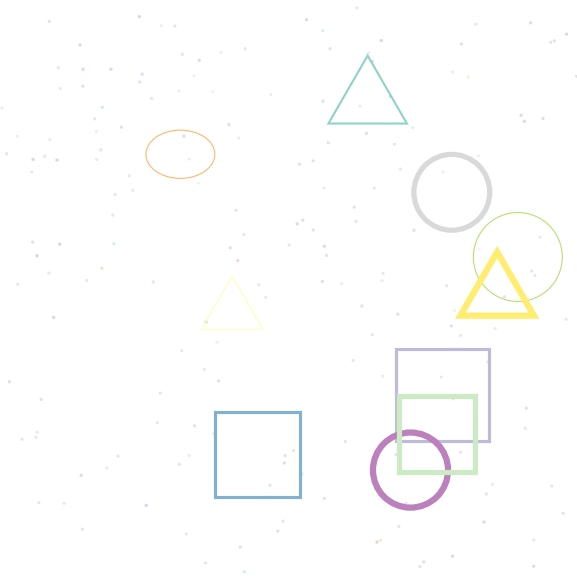[{"shape": "triangle", "thickness": 1, "radius": 0.39, "center": [0.637, 0.824]}, {"shape": "triangle", "thickness": 0.5, "radius": 0.31, "center": [0.402, 0.459]}, {"shape": "square", "thickness": 1.5, "radius": 0.4, "center": [0.766, 0.315]}, {"shape": "square", "thickness": 1.5, "radius": 0.37, "center": [0.446, 0.213]}, {"shape": "oval", "thickness": 0.5, "radius": 0.3, "center": [0.312, 0.732]}, {"shape": "circle", "thickness": 0.5, "radius": 0.38, "center": [0.897, 0.554]}, {"shape": "circle", "thickness": 2.5, "radius": 0.33, "center": [0.782, 0.666]}, {"shape": "circle", "thickness": 3, "radius": 0.32, "center": [0.711, 0.185]}, {"shape": "square", "thickness": 2.5, "radius": 0.33, "center": [0.757, 0.248]}, {"shape": "triangle", "thickness": 3, "radius": 0.37, "center": [0.861, 0.489]}]